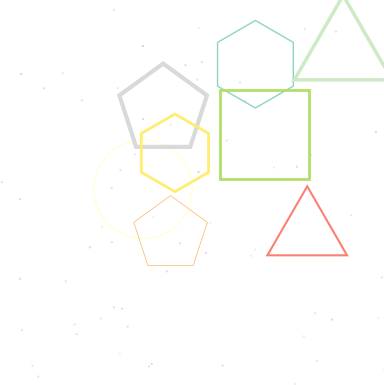[{"shape": "hexagon", "thickness": 1, "radius": 0.57, "center": [0.663, 0.833]}, {"shape": "circle", "thickness": 0.5, "radius": 0.64, "center": [0.372, 0.508]}, {"shape": "triangle", "thickness": 1.5, "radius": 0.6, "center": [0.798, 0.397]}, {"shape": "pentagon", "thickness": 0.5, "radius": 0.5, "center": [0.443, 0.392]}, {"shape": "square", "thickness": 2, "radius": 0.58, "center": [0.686, 0.65]}, {"shape": "pentagon", "thickness": 3, "radius": 0.6, "center": [0.424, 0.715]}, {"shape": "triangle", "thickness": 2.5, "radius": 0.73, "center": [0.891, 0.866]}, {"shape": "hexagon", "thickness": 2, "radius": 0.5, "center": [0.454, 0.603]}]